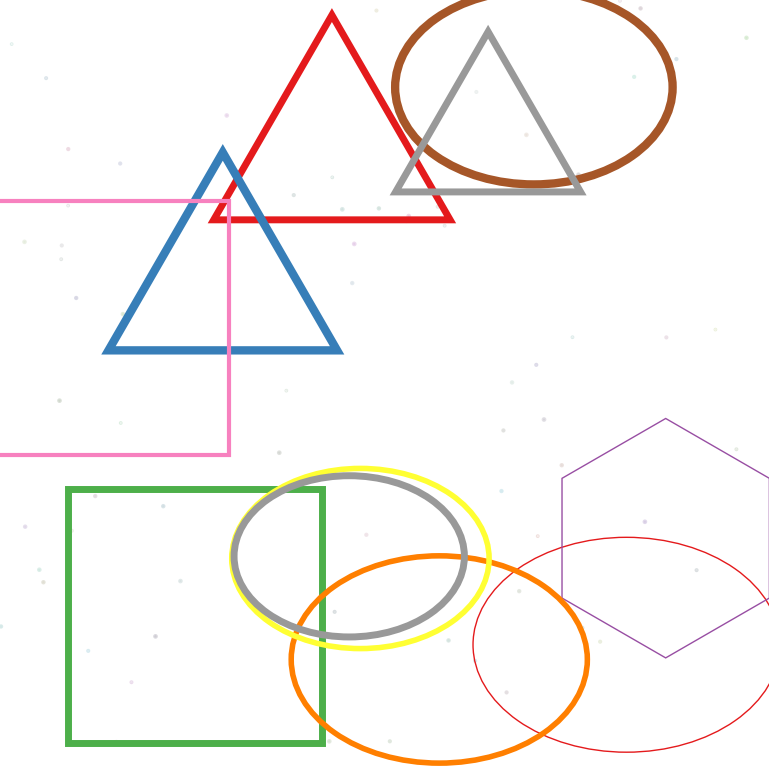[{"shape": "triangle", "thickness": 2.5, "radius": 0.89, "center": [0.431, 0.803]}, {"shape": "oval", "thickness": 0.5, "radius": 1.0, "center": [0.814, 0.163]}, {"shape": "triangle", "thickness": 3, "radius": 0.86, "center": [0.289, 0.631]}, {"shape": "square", "thickness": 2.5, "radius": 0.83, "center": [0.254, 0.2]}, {"shape": "hexagon", "thickness": 0.5, "radius": 0.78, "center": [0.865, 0.301]}, {"shape": "oval", "thickness": 2, "radius": 0.96, "center": [0.57, 0.144]}, {"shape": "oval", "thickness": 2, "radius": 0.84, "center": [0.468, 0.275]}, {"shape": "oval", "thickness": 3, "radius": 0.9, "center": [0.693, 0.887]}, {"shape": "square", "thickness": 1.5, "radius": 0.83, "center": [0.133, 0.574]}, {"shape": "triangle", "thickness": 2.5, "radius": 0.69, "center": [0.634, 0.82]}, {"shape": "oval", "thickness": 2.5, "radius": 0.75, "center": [0.454, 0.277]}]